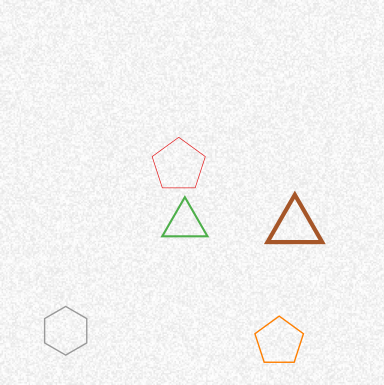[{"shape": "pentagon", "thickness": 0.5, "radius": 0.36, "center": [0.464, 0.571]}, {"shape": "triangle", "thickness": 1.5, "radius": 0.34, "center": [0.48, 0.42]}, {"shape": "pentagon", "thickness": 1, "radius": 0.33, "center": [0.725, 0.113]}, {"shape": "triangle", "thickness": 3, "radius": 0.41, "center": [0.766, 0.412]}, {"shape": "hexagon", "thickness": 1, "radius": 0.32, "center": [0.171, 0.141]}]